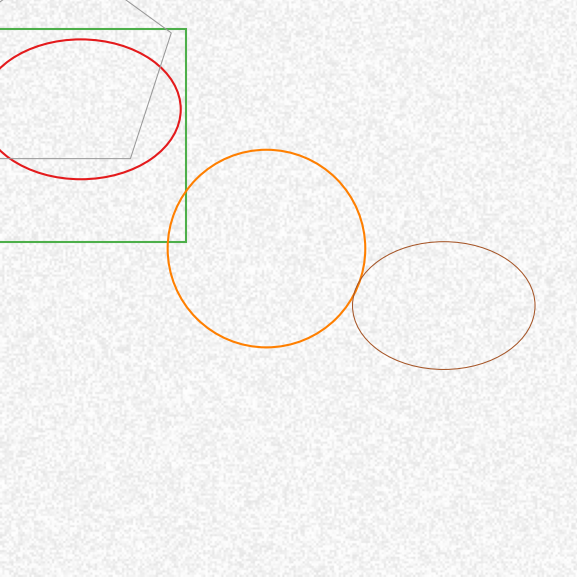[{"shape": "oval", "thickness": 1, "radius": 0.86, "center": [0.14, 0.81]}, {"shape": "square", "thickness": 1, "radius": 0.92, "center": [0.138, 0.764]}, {"shape": "circle", "thickness": 1, "radius": 0.86, "center": [0.461, 0.569]}, {"shape": "oval", "thickness": 0.5, "radius": 0.79, "center": [0.768, 0.47]}, {"shape": "pentagon", "thickness": 0.5, "radius": 0.97, "center": [0.111, 0.882]}]